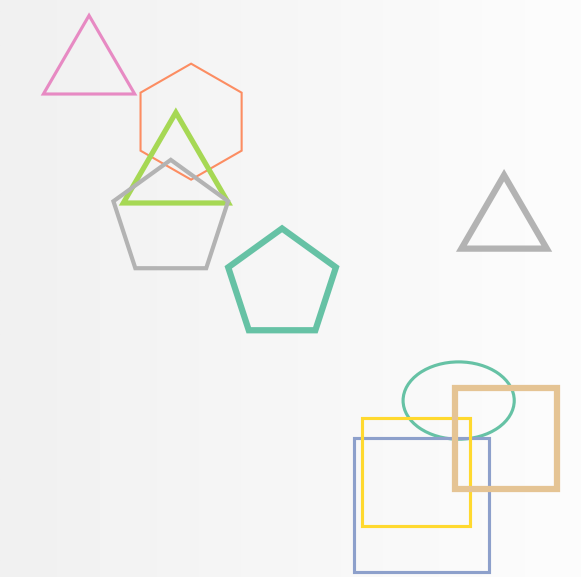[{"shape": "pentagon", "thickness": 3, "radius": 0.49, "center": [0.485, 0.506]}, {"shape": "oval", "thickness": 1.5, "radius": 0.48, "center": [0.789, 0.306]}, {"shape": "hexagon", "thickness": 1, "radius": 0.5, "center": [0.329, 0.788]}, {"shape": "square", "thickness": 1.5, "radius": 0.58, "center": [0.725, 0.125]}, {"shape": "triangle", "thickness": 1.5, "radius": 0.45, "center": [0.153, 0.882]}, {"shape": "triangle", "thickness": 2.5, "radius": 0.52, "center": [0.303, 0.7]}, {"shape": "square", "thickness": 1.5, "radius": 0.46, "center": [0.715, 0.182]}, {"shape": "square", "thickness": 3, "radius": 0.44, "center": [0.87, 0.24]}, {"shape": "pentagon", "thickness": 2, "radius": 0.52, "center": [0.294, 0.619]}, {"shape": "triangle", "thickness": 3, "radius": 0.42, "center": [0.867, 0.611]}]